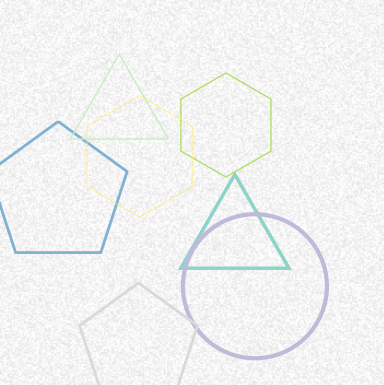[{"shape": "triangle", "thickness": 2.5, "radius": 0.81, "center": [0.61, 0.385]}, {"shape": "circle", "thickness": 3, "radius": 0.94, "center": [0.662, 0.257]}, {"shape": "pentagon", "thickness": 2, "radius": 0.94, "center": [0.151, 0.496]}, {"shape": "hexagon", "thickness": 1, "radius": 0.68, "center": [0.587, 0.675]}, {"shape": "pentagon", "thickness": 2, "radius": 0.8, "center": [0.36, 0.104]}, {"shape": "triangle", "thickness": 1, "radius": 0.74, "center": [0.31, 0.713]}, {"shape": "hexagon", "thickness": 0.5, "radius": 0.79, "center": [0.363, 0.594]}]